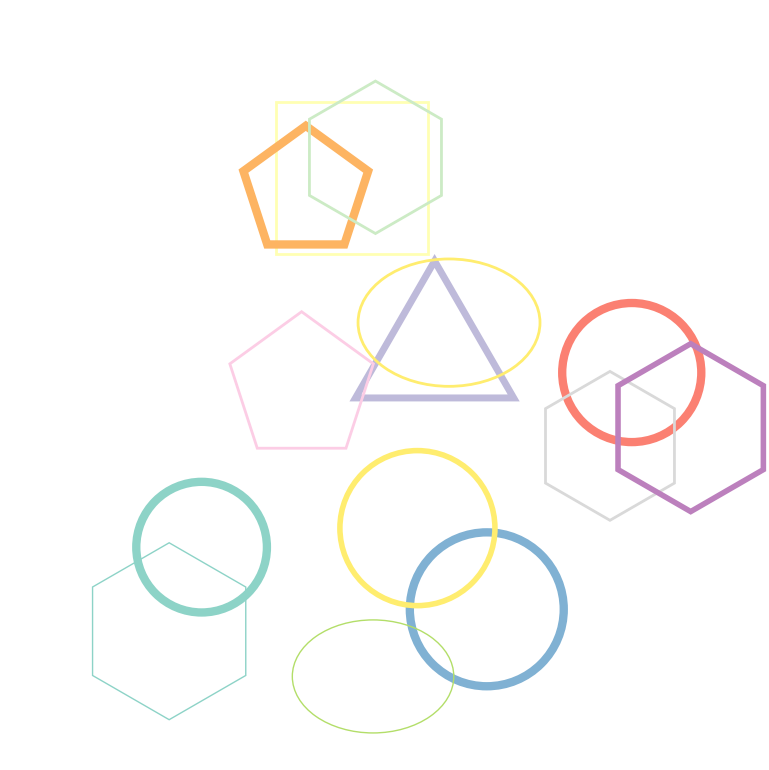[{"shape": "circle", "thickness": 3, "radius": 0.42, "center": [0.262, 0.289]}, {"shape": "hexagon", "thickness": 0.5, "radius": 0.57, "center": [0.22, 0.18]}, {"shape": "square", "thickness": 1, "radius": 0.49, "center": [0.458, 0.769]}, {"shape": "triangle", "thickness": 2.5, "radius": 0.59, "center": [0.564, 0.542]}, {"shape": "circle", "thickness": 3, "radius": 0.45, "center": [0.82, 0.516]}, {"shape": "circle", "thickness": 3, "radius": 0.5, "center": [0.632, 0.209]}, {"shape": "pentagon", "thickness": 3, "radius": 0.43, "center": [0.397, 0.751]}, {"shape": "oval", "thickness": 0.5, "radius": 0.52, "center": [0.484, 0.122]}, {"shape": "pentagon", "thickness": 1, "radius": 0.49, "center": [0.392, 0.497]}, {"shape": "hexagon", "thickness": 1, "radius": 0.48, "center": [0.792, 0.421]}, {"shape": "hexagon", "thickness": 2, "radius": 0.54, "center": [0.897, 0.445]}, {"shape": "hexagon", "thickness": 1, "radius": 0.49, "center": [0.488, 0.796]}, {"shape": "oval", "thickness": 1, "radius": 0.59, "center": [0.583, 0.581]}, {"shape": "circle", "thickness": 2, "radius": 0.5, "center": [0.542, 0.314]}]